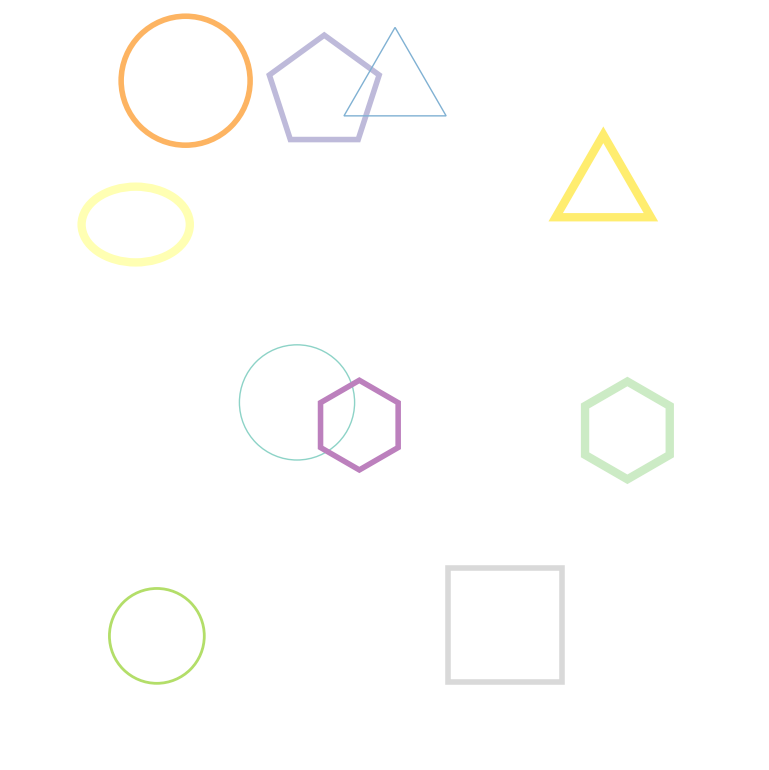[{"shape": "circle", "thickness": 0.5, "radius": 0.37, "center": [0.386, 0.477]}, {"shape": "oval", "thickness": 3, "radius": 0.35, "center": [0.176, 0.708]}, {"shape": "pentagon", "thickness": 2, "radius": 0.37, "center": [0.421, 0.879]}, {"shape": "triangle", "thickness": 0.5, "radius": 0.38, "center": [0.513, 0.888]}, {"shape": "circle", "thickness": 2, "radius": 0.42, "center": [0.241, 0.895]}, {"shape": "circle", "thickness": 1, "radius": 0.31, "center": [0.204, 0.174]}, {"shape": "square", "thickness": 2, "radius": 0.37, "center": [0.655, 0.189]}, {"shape": "hexagon", "thickness": 2, "radius": 0.29, "center": [0.467, 0.448]}, {"shape": "hexagon", "thickness": 3, "radius": 0.32, "center": [0.815, 0.441]}, {"shape": "triangle", "thickness": 3, "radius": 0.36, "center": [0.784, 0.754]}]